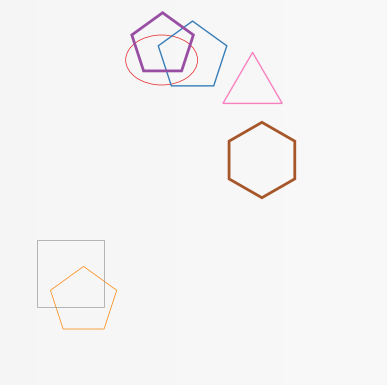[{"shape": "oval", "thickness": 0.5, "radius": 0.46, "center": [0.417, 0.844]}, {"shape": "pentagon", "thickness": 1, "radius": 0.46, "center": [0.497, 0.852]}, {"shape": "pentagon", "thickness": 2, "radius": 0.42, "center": [0.42, 0.883]}, {"shape": "pentagon", "thickness": 0.5, "radius": 0.45, "center": [0.216, 0.218]}, {"shape": "hexagon", "thickness": 2, "radius": 0.49, "center": [0.676, 0.584]}, {"shape": "triangle", "thickness": 1, "radius": 0.44, "center": [0.652, 0.776]}, {"shape": "square", "thickness": 0.5, "radius": 0.44, "center": [0.182, 0.289]}]